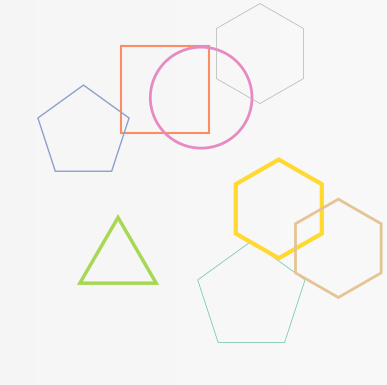[{"shape": "pentagon", "thickness": 0.5, "radius": 0.73, "center": [0.649, 0.228]}, {"shape": "square", "thickness": 1.5, "radius": 0.57, "center": [0.427, 0.768]}, {"shape": "pentagon", "thickness": 1, "radius": 0.62, "center": [0.215, 0.655]}, {"shape": "circle", "thickness": 2, "radius": 0.66, "center": [0.519, 0.746]}, {"shape": "triangle", "thickness": 2.5, "radius": 0.57, "center": [0.305, 0.321]}, {"shape": "hexagon", "thickness": 3, "radius": 0.64, "center": [0.719, 0.457]}, {"shape": "hexagon", "thickness": 2, "radius": 0.64, "center": [0.873, 0.355]}, {"shape": "hexagon", "thickness": 0.5, "radius": 0.65, "center": [0.671, 0.861]}]